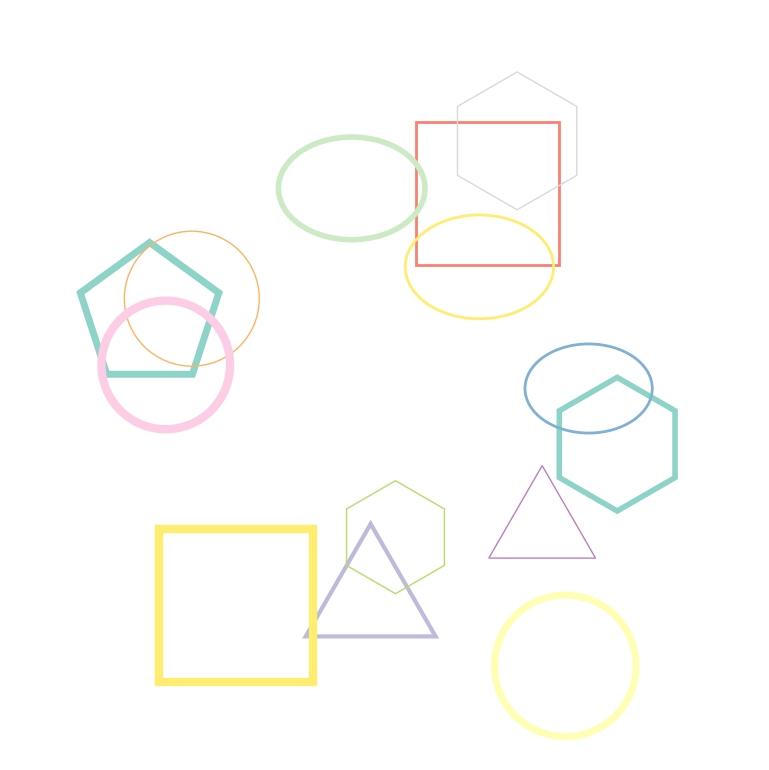[{"shape": "hexagon", "thickness": 2, "radius": 0.43, "center": [0.802, 0.423]}, {"shape": "pentagon", "thickness": 2.5, "radius": 0.47, "center": [0.194, 0.59]}, {"shape": "circle", "thickness": 2.5, "radius": 0.46, "center": [0.734, 0.135]}, {"shape": "triangle", "thickness": 1.5, "radius": 0.49, "center": [0.481, 0.222]}, {"shape": "square", "thickness": 1, "radius": 0.46, "center": [0.633, 0.748]}, {"shape": "oval", "thickness": 1, "radius": 0.41, "center": [0.764, 0.495]}, {"shape": "circle", "thickness": 0.5, "radius": 0.44, "center": [0.249, 0.612]}, {"shape": "hexagon", "thickness": 0.5, "radius": 0.37, "center": [0.514, 0.302]}, {"shape": "circle", "thickness": 3, "radius": 0.42, "center": [0.215, 0.526]}, {"shape": "hexagon", "thickness": 0.5, "radius": 0.45, "center": [0.672, 0.817]}, {"shape": "triangle", "thickness": 0.5, "radius": 0.4, "center": [0.704, 0.315]}, {"shape": "oval", "thickness": 2, "radius": 0.48, "center": [0.457, 0.755]}, {"shape": "square", "thickness": 3, "radius": 0.5, "center": [0.306, 0.214]}, {"shape": "oval", "thickness": 1, "radius": 0.48, "center": [0.623, 0.653]}]